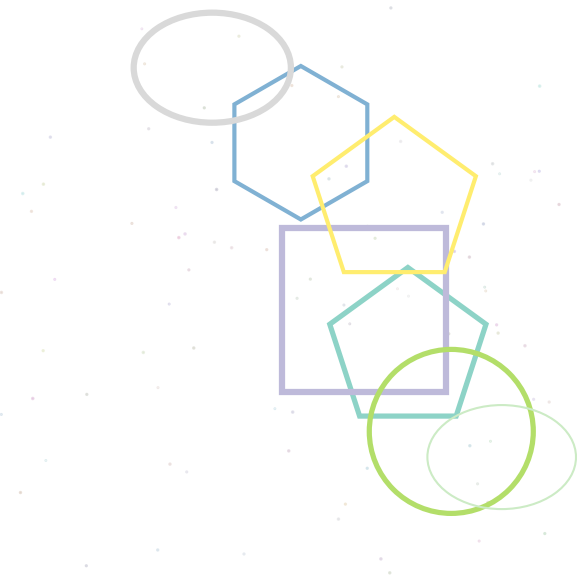[{"shape": "pentagon", "thickness": 2.5, "radius": 0.71, "center": [0.706, 0.394]}, {"shape": "square", "thickness": 3, "radius": 0.71, "center": [0.63, 0.462]}, {"shape": "hexagon", "thickness": 2, "radius": 0.66, "center": [0.521, 0.752]}, {"shape": "circle", "thickness": 2.5, "radius": 0.71, "center": [0.781, 0.252]}, {"shape": "oval", "thickness": 3, "radius": 0.68, "center": [0.368, 0.882]}, {"shape": "oval", "thickness": 1, "radius": 0.64, "center": [0.869, 0.208]}, {"shape": "pentagon", "thickness": 2, "radius": 0.74, "center": [0.683, 0.648]}]